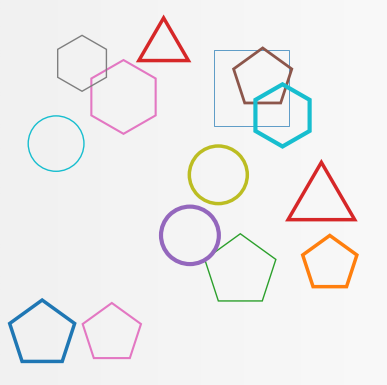[{"shape": "square", "thickness": 0.5, "radius": 0.49, "center": [0.649, 0.772]}, {"shape": "pentagon", "thickness": 2.5, "radius": 0.44, "center": [0.109, 0.133]}, {"shape": "pentagon", "thickness": 2.5, "radius": 0.37, "center": [0.851, 0.315]}, {"shape": "pentagon", "thickness": 1, "radius": 0.48, "center": [0.62, 0.296]}, {"shape": "triangle", "thickness": 2.5, "radius": 0.5, "center": [0.829, 0.479]}, {"shape": "triangle", "thickness": 2.5, "radius": 0.37, "center": [0.422, 0.88]}, {"shape": "circle", "thickness": 3, "radius": 0.37, "center": [0.49, 0.389]}, {"shape": "pentagon", "thickness": 2, "radius": 0.39, "center": [0.678, 0.796]}, {"shape": "hexagon", "thickness": 1.5, "radius": 0.48, "center": [0.319, 0.748]}, {"shape": "pentagon", "thickness": 1.5, "radius": 0.4, "center": [0.289, 0.134]}, {"shape": "hexagon", "thickness": 1, "radius": 0.36, "center": [0.212, 0.836]}, {"shape": "circle", "thickness": 2.5, "radius": 0.37, "center": [0.563, 0.546]}, {"shape": "circle", "thickness": 1, "radius": 0.36, "center": [0.145, 0.627]}, {"shape": "hexagon", "thickness": 3, "radius": 0.4, "center": [0.729, 0.7]}]